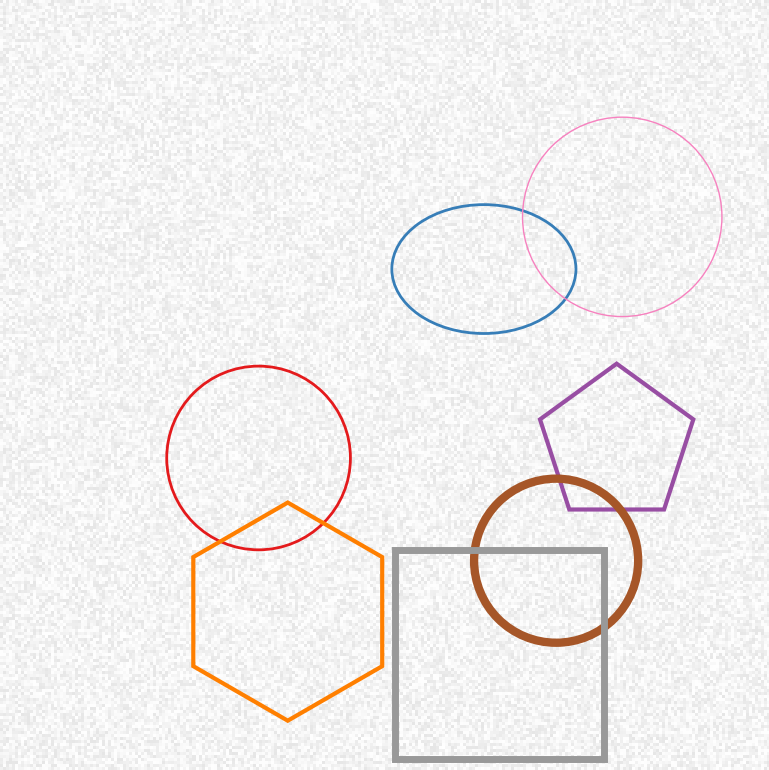[{"shape": "circle", "thickness": 1, "radius": 0.6, "center": [0.336, 0.405]}, {"shape": "oval", "thickness": 1, "radius": 0.6, "center": [0.628, 0.651]}, {"shape": "pentagon", "thickness": 1.5, "radius": 0.52, "center": [0.801, 0.423]}, {"shape": "hexagon", "thickness": 1.5, "radius": 0.71, "center": [0.374, 0.206]}, {"shape": "circle", "thickness": 3, "radius": 0.53, "center": [0.722, 0.272]}, {"shape": "circle", "thickness": 0.5, "radius": 0.65, "center": [0.808, 0.718]}, {"shape": "square", "thickness": 2.5, "radius": 0.68, "center": [0.648, 0.151]}]